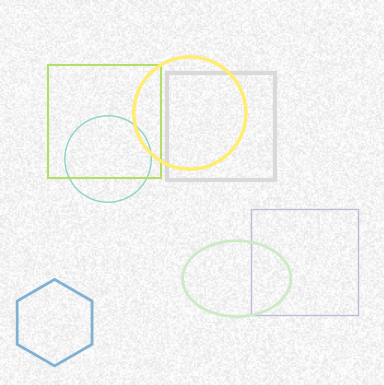[{"shape": "circle", "thickness": 1, "radius": 0.56, "center": [0.281, 0.587]}, {"shape": "square", "thickness": 1, "radius": 0.69, "center": [0.791, 0.319]}, {"shape": "hexagon", "thickness": 2, "radius": 0.56, "center": [0.142, 0.162]}, {"shape": "square", "thickness": 1.5, "radius": 0.73, "center": [0.271, 0.684]}, {"shape": "square", "thickness": 3, "radius": 0.7, "center": [0.574, 0.671]}, {"shape": "oval", "thickness": 2, "radius": 0.7, "center": [0.615, 0.276]}, {"shape": "circle", "thickness": 2.5, "radius": 0.73, "center": [0.493, 0.706]}]